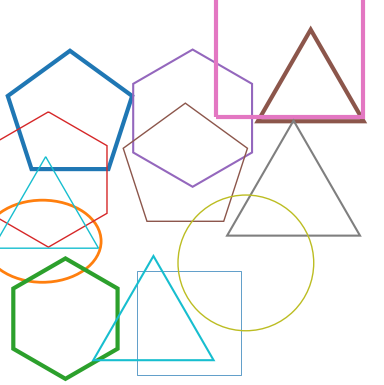[{"shape": "pentagon", "thickness": 3, "radius": 0.85, "center": [0.182, 0.698]}, {"shape": "square", "thickness": 0.5, "radius": 0.67, "center": [0.491, 0.162]}, {"shape": "oval", "thickness": 2, "radius": 0.76, "center": [0.11, 0.373]}, {"shape": "hexagon", "thickness": 3, "radius": 0.78, "center": [0.17, 0.172]}, {"shape": "hexagon", "thickness": 1, "radius": 0.88, "center": [0.126, 0.534]}, {"shape": "hexagon", "thickness": 1.5, "radius": 0.89, "center": [0.5, 0.693]}, {"shape": "pentagon", "thickness": 1, "radius": 0.85, "center": [0.481, 0.562]}, {"shape": "triangle", "thickness": 3, "radius": 0.79, "center": [0.807, 0.764]}, {"shape": "square", "thickness": 3, "radius": 0.96, "center": [0.753, 0.886]}, {"shape": "triangle", "thickness": 1.5, "radius": 1.0, "center": [0.762, 0.488]}, {"shape": "circle", "thickness": 1, "radius": 0.88, "center": [0.639, 0.317]}, {"shape": "triangle", "thickness": 1.5, "radius": 0.9, "center": [0.399, 0.155]}, {"shape": "triangle", "thickness": 1, "radius": 0.79, "center": [0.119, 0.435]}]